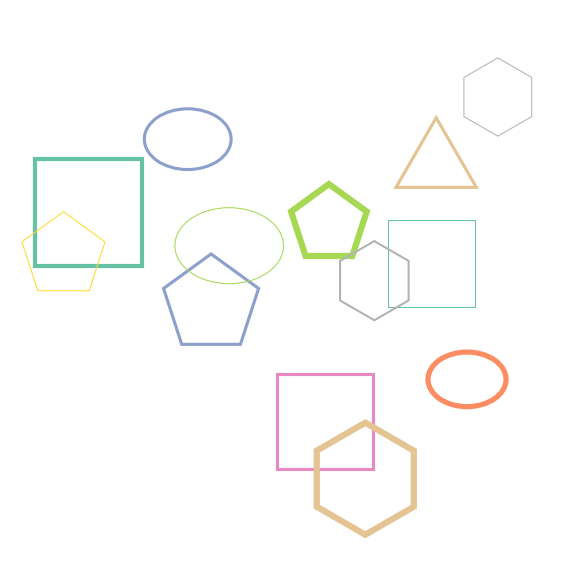[{"shape": "square", "thickness": 0.5, "radius": 0.38, "center": [0.747, 0.542]}, {"shape": "square", "thickness": 2, "radius": 0.46, "center": [0.154, 0.631]}, {"shape": "oval", "thickness": 2.5, "radius": 0.34, "center": [0.809, 0.342]}, {"shape": "pentagon", "thickness": 1.5, "radius": 0.43, "center": [0.366, 0.473]}, {"shape": "oval", "thickness": 1.5, "radius": 0.38, "center": [0.325, 0.758]}, {"shape": "square", "thickness": 1.5, "radius": 0.41, "center": [0.563, 0.269]}, {"shape": "oval", "thickness": 0.5, "radius": 0.47, "center": [0.397, 0.574]}, {"shape": "pentagon", "thickness": 3, "radius": 0.34, "center": [0.57, 0.612]}, {"shape": "pentagon", "thickness": 0.5, "radius": 0.38, "center": [0.11, 0.557]}, {"shape": "hexagon", "thickness": 3, "radius": 0.49, "center": [0.633, 0.17]}, {"shape": "triangle", "thickness": 1.5, "radius": 0.4, "center": [0.755, 0.715]}, {"shape": "hexagon", "thickness": 0.5, "radius": 0.34, "center": [0.862, 0.831]}, {"shape": "hexagon", "thickness": 1, "radius": 0.34, "center": [0.648, 0.513]}]